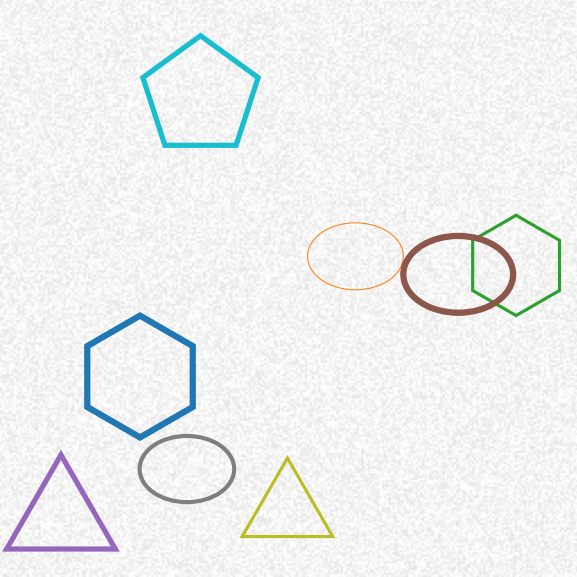[{"shape": "hexagon", "thickness": 3, "radius": 0.53, "center": [0.242, 0.347]}, {"shape": "oval", "thickness": 0.5, "radius": 0.41, "center": [0.616, 0.555]}, {"shape": "hexagon", "thickness": 1.5, "radius": 0.43, "center": [0.894, 0.54]}, {"shape": "triangle", "thickness": 2.5, "radius": 0.54, "center": [0.106, 0.103]}, {"shape": "oval", "thickness": 3, "radius": 0.48, "center": [0.793, 0.524]}, {"shape": "oval", "thickness": 2, "radius": 0.41, "center": [0.324, 0.187]}, {"shape": "triangle", "thickness": 1.5, "radius": 0.45, "center": [0.498, 0.115]}, {"shape": "pentagon", "thickness": 2.5, "radius": 0.52, "center": [0.347, 0.832]}]